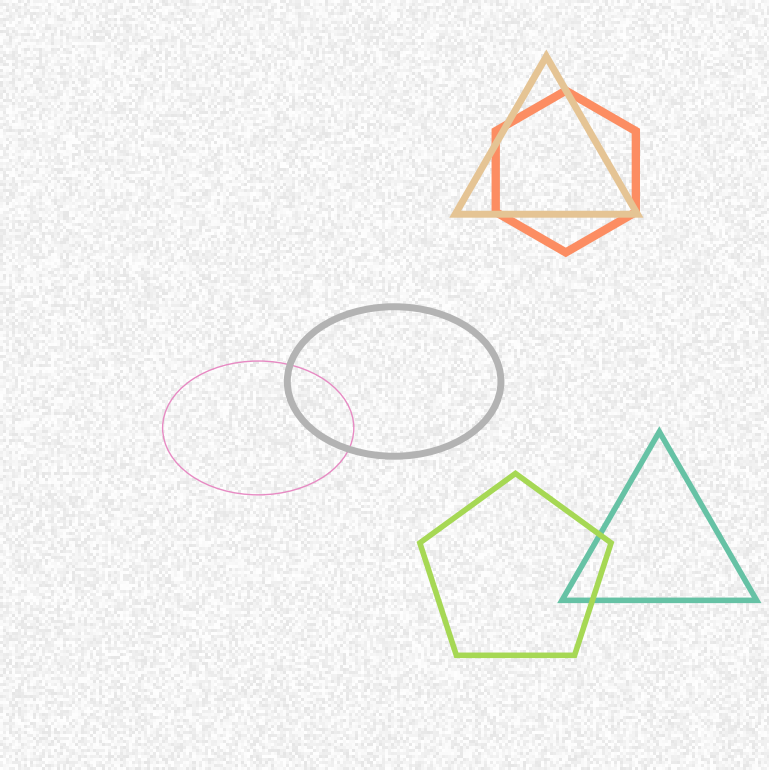[{"shape": "triangle", "thickness": 2, "radius": 0.73, "center": [0.856, 0.293]}, {"shape": "hexagon", "thickness": 3, "radius": 0.53, "center": [0.735, 0.777]}, {"shape": "oval", "thickness": 0.5, "radius": 0.62, "center": [0.335, 0.444]}, {"shape": "pentagon", "thickness": 2, "radius": 0.65, "center": [0.669, 0.255]}, {"shape": "triangle", "thickness": 2.5, "radius": 0.68, "center": [0.71, 0.79]}, {"shape": "oval", "thickness": 2.5, "radius": 0.69, "center": [0.512, 0.505]}]